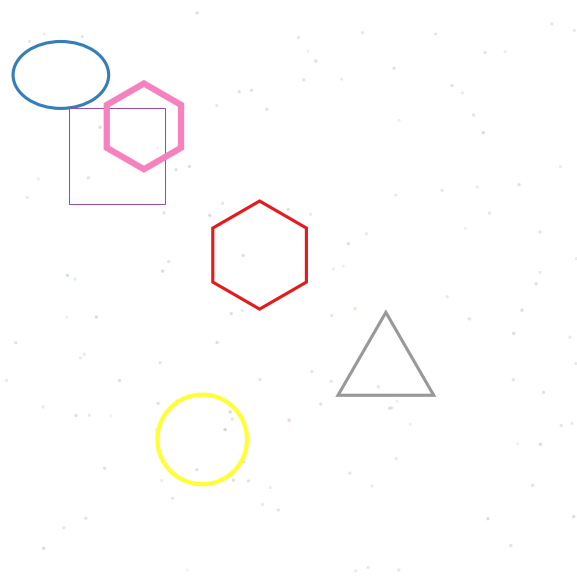[{"shape": "hexagon", "thickness": 1.5, "radius": 0.47, "center": [0.45, 0.557]}, {"shape": "oval", "thickness": 1.5, "radius": 0.41, "center": [0.105, 0.869]}, {"shape": "square", "thickness": 0.5, "radius": 0.41, "center": [0.203, 0.729]}, {"shape": "circle", "thickness": 2, "radius": 0.39, "center": [0.35, 0.238]}, {"shape": "hexagon", "thickness": 3, "radius": 0.37, "center": [0.249, 0.78]}, {"shape": "triangle", "thickness": 1.5, "radius": 0.48, "center": [0.668, 0.363]}]